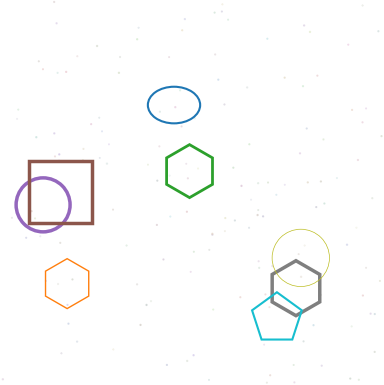[{"shape": "oval", "thickness": 1.5, "radius": 0.34, "center": [0.452, 0.727]}, {"shape": "hexagon", "thickness": 1, "radius": 0.32, "center": [0.174, 0.263]}, {"shape": "hexagon", "thickness": 2, "radius": 0.34, "center": [0.492, 0.556]}, {"shape": "circle", "thickness": 2.5, "radius": 0.35, "center": [0.112, 0.468]}, {"shape": "square", "thickness": 2.5, "radius": 0.41, "center": [0.157, 0.501]}, {"shape": "hexagon", "thickness": 2.5, "radius": 0.36, "center": [0.769, 0.251]}, {"shape": "circle", "thickness": 0.5, "radius": 0.37, "center": [0.781, 0.33]}, {"shape": "pentagon", "thickness": 1.5, "radius": 0.34, "center": [0.719, 0.173]}]